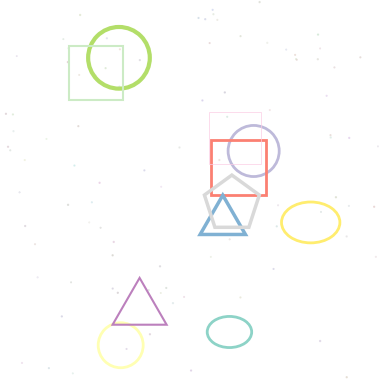[{"shape": "oval", "thickness": 2, "radius": 0.29, "center": [0.596, 0.138]}, {"shape": "circle", "thickness": 2, "radius": 0.29, "center": [0.313, 0.103]}, {"shape": "circle", "thickness": 2, "radius": 0.33, "center": [0.659, 0.608]}, {"shape": "square", "thickness": 2, "radius": 0.36, "center": [0.62, 0.565]}, {"shape": "triangle", "thickness": 2.5, "radius": 0.34, "center": [0.579, 0.425]}, {"shape": "circle", "thickness": 3, "radius": 0.4, "center": [0.309, 0.85]}, {"shape": "square", "thickness": 0.5, "radius": 0.34, "center": [0.611, 0.642]}, {"shape": "pentagon", "thickness": 2.5, "radius": 0.37, "center": [0.602, 0.47]}, {"shape": "triangle", "thickness": 1.5, "radius": 0.41, "center": [0.363, 0.197]}, {"shape": "square", "thickness": 1.5, "radius": 0.35, "center": [0.25, 0.811]}, {"shape": "oval", "thickness": 2, "radius": 0.38, "center": [0.807, 0.422]}]